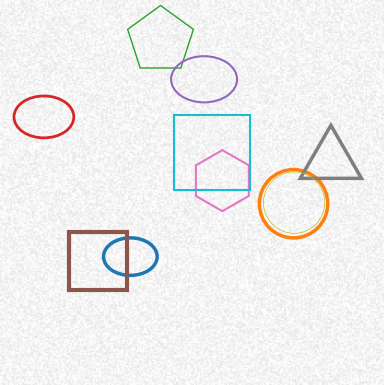[{"shape": "oval", "thickness": 2.5, "radius": 0.35, "center": [0.339, 0.333]}, {"shape": "circle", "thickness": 2.5, "radius": 0.44, "center": [0.763, 0.471]}, {"shape": "pentagon", "thickness": 1, "radius": 0.45, "center": [0.417, 0.896]}, {"shape": "oval", "thickness": 2, "radius": 0.39, "center": [0.114, 0.696]}, {"shape": "oval", "thickness": 1.5, "radius": 0.43, "center": [0.53, 0.794]}, {"shape": "square", "thickness": 3, "radius": 0.38, "center": [0.253, 0.322]}, {"shape": "hexagon", "thickness": 1.5, "radius": 0.4, "center": [0.578, 0.531]}, {"shape": "triangle", "thickness": 2.5, "radius": 0.46, "center": [0.859, 0.583]}, {"shape": "circle", "thickness": 0.5, "radius": 0.4, "center": [0.764, 0.474]}, {"shape": "square", "thickness": 1.5, "radius": 0.49, "center": [0.55, 0.604]}]